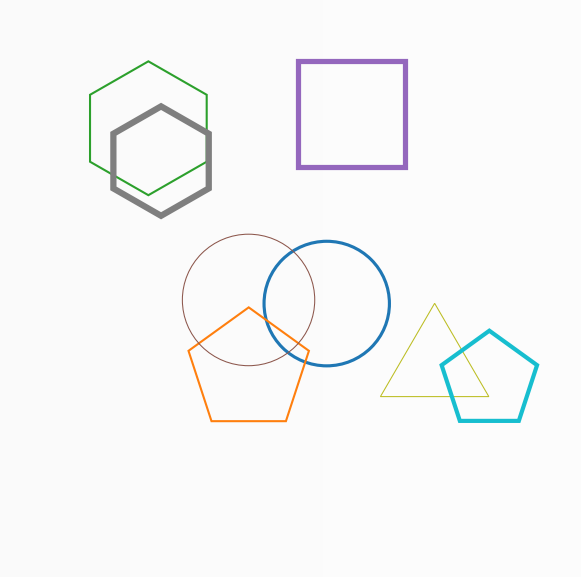[{"shape": "circle", "thickness": 1.5, "radius": 0.54, "center": [0.562, 0.473]}, {"shape": "pentagon", "thickness": 1, "radius": 0.54, "center": [0.428, 0.358]}, {"shape": "hexagon", "thickness": 1, "radius": 0.58, "center": [0.255, 0.777]}, {"shape": "square", "thickness": 2.5, "radius": 0.46, "center": [0.605, 0.801]}, {"shape": "circle", "thickness": 0.5, "radius": 0.57, "center": [0.428, 0.48]}, {"shape": "hexagon", "thickness": 3, "radius": 0.47, "center": [0.277, 0.72]}, {"shape": "triangle", "thickness": 0.5, "radius": 0.54, "center": [0.748, 0.366]}, {"shape": "pentagon", "thickness": 2, "radius": 0.43, "center": [0.842, 0.34]}]